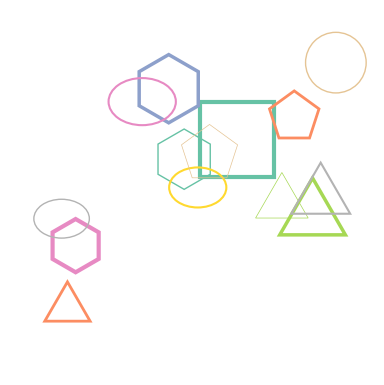[{"shape": "square", "thickness": 3, "radius": 0.48, "center": [0.615, 0.638]}, {"shape": "hexagon", "thickness": 1, "radius": 0.39, "center": [0.478, 0.587]}, {"shape": "pentagon", "thickness": 2, "radius": 0.34, "center": [0.764, 0.696]}, {"shape": "triangle", "thickness": 2, "radius": 0.34, "center": [0.175, 0.2]}, {"shape": "hexagon", "thickness": 2.5, "radius": 0.44, "center": [0.438, 0.77]}, {"shape": "hexagon", "thickness": 3, "radius": 0.35, "center": [0.196, 0.362]}, {"shape": "oval", "thickness": 1.5, "radius": 0.44, "center": [0.369, 0.736]}, {"shape": "triangle", "thickness": 2.5, "radius": 0.49, "center": [0.812, 0.439]}, {"shape": "triangle", "thickness": 0.5, "radius": 0.39, "center": [0.732, 0.473]}, {"shape": "oval", "thickness": 1.5, "radius": 0.37, "center": [0.514, 0.513]}, {"shape": "circle", "thickness": 1, "radius": 0.39, "center": [0.872, 0.837]}, {"shape": "pentagon", "thickness": 0.5, "radius": 0.38, "center": [0.544, 0.6]}, {"shape": "oval", "thickness": 1, "radius": 0.36, "center": [0.16, 0.432]}, {"shape": "triangle", "thickness": 1.5, "radius": 0.44, "center": [0.833, 0.489]}]